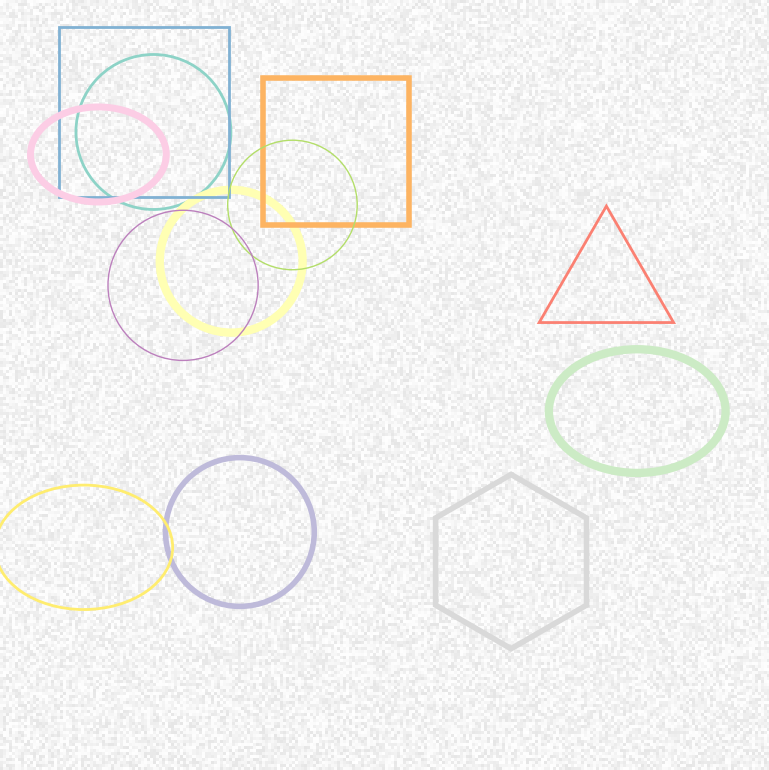[{"shape": "circle", "thickness": 1, "radius": 0.5, "center": [0.199, 0.829]}, {"shape": "circle", "thickness": 3, "radius": 0.46, "center": [0.3, 0.661]}, {"shape": "circle", "thickness": 2, "radius": 0.48, "center": [0.312, 0.309]}, {"shape": "triangle", "thickness": 1, "radius": 0.5, "center": [0.788, 0.632]}, {"shape": "square", "thickness": 1, "radius": 0.55, "center": [0.187, 0.854]}, {"shape": "square", "thickness": 2, "radius": 0.47, "center": [0.436, 0.803]}, {"shape": "circle", "thickness": 0.5, "radius": 0.42, "center": [0.38, 0.734]}, {"shape": "oval", "thickness": 2.5, "radius": 0.44, "center": [0.128, 0.799]}, {"shape": "hexagon", "thickness": 2, "radius": 0.57, "center": [0.664, 0.271]}, {"shape": "circle", "thickness": 0.5, "radius": 0.49, "center": [0.238, 0.629]}, {"shape": "oval", "thickness": 3, "radius": 0.57, "center": [0.828, 0.466]}, {"shape": "oval", "thickness": 1, "radius": 0.58, "center": [0.109, 0.289]}]